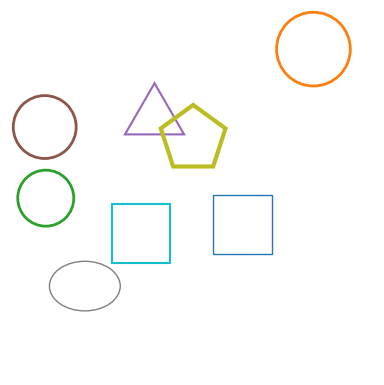[{"shape": "square", "thickness": 1, "radius": 0.38, "center": [0.63, 0.418]}, {"shape": "circle", "thickness": 2, "radius": 0.48, "center": [0.814, 0.872]}, {"shape": "circle", "thickness": 2, "radius": 0.36, "center": [0.119, 0.485]}, {"shape": "triangle", "thickness": 1.5, "radius": 0.44, "center": [0.401, 0.695]}, {"shape": "circle", "thickness": 2, "radius": 0.41, "center": [0.116, 0.67]}, {"shape": "oval", "thickness": 1, "radius": 0.46, "center": [0.22, 0.257]}, {"shape": "pentagon", "thickness": 3, "radius": 0.44, "center": [0.502, 0.639]}, {"shape": "square", "thickness": 1.5, "radius": 0.38, "center": [0.366, 0.393]}]